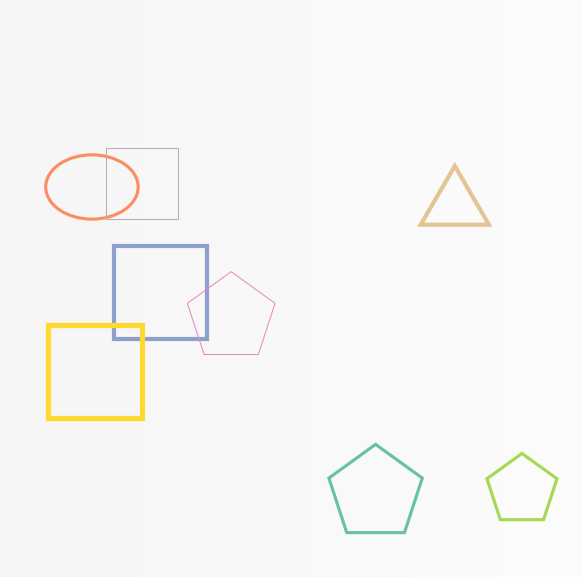[{"shape": "pentagon", "thickness": 1.5, "radius": 0.42, "center": [0.646, 0.145]}, {"shape": "oval", "thickness": 1.5, "radius": 0.4, "center": [0.158, 0.675]}, {"shape": "square", "thickness": 2, "radius": 0.4, "center": [0.276, 0.493]}, {"shape": "pentagon", "thickness": 0.5, "radius": 0.4, "center": [0.398, 0.449]}, {"shape": "pentagon", "thickness": 1.5, "radius": 0.32, "center": [0.898, 0.151]}, {"shape": "square", "thickness": 2.5, "radius": 0.41, "center": [0.163, 0.356]}, {"shape": "triangle", "thickness": 2, "radius": 0.34, "center": [0.782, 0.644]}, {"shape": "square", "thickness": 0.5, "radius": 0.31, "center": [0.244, 0.682]}]